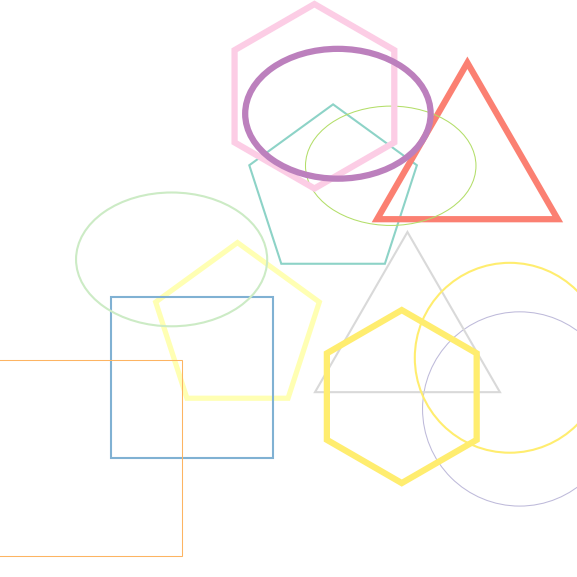[{"shape": "pentagon", "thickness": 1, "radius": 0.76, "center": [0.577, 0.666]}, {"shape": "pentagon", "thickness": 2.5, "radius": 0.74, "center": [0.411, 0.43]}, {"shape": "circle", "thickness": 0.5, "radius": 0.84, "center": [0.9, 0.291]}, {"shape": "triangle", "thickness": 3, "radius": 0.9, "center": [0.809, 0.71]}, {"shape": "square", "thickness": 1, "radius": 0.7, "center": [0.333, 0.345]}, {"shape": "square", "thickness": 0.5, "radius": 0.85, "center": [0.145, 0.207]}, {"shape": "oval", "thickness": 0.5, "radius": 0.74, "center": [0.677, 0.712]}, {"shape": "hexagon", "thickness": 3, "radius": 0.8, "center": [0.544, 0.832]}, {"shape": "triangle", "thickness": 1, "radius": 0.92, "center": [0.706, 0.413]}, {"shape": "oval", "thickness": 3, "radius": 0.8, "center": [0.585, 0.802]}, {"shape": "oval", "thickness": 1, "radius": 0.83, "center": [0.297, 0.55]}, {"shape": "circle", "thickness": 1, "radius": 0.82, "center": [0.883, 0.38]}, {"shape": "hexagon", "thickness": 3, "radius": 0.75, "center": [0.696, 0.312]}]